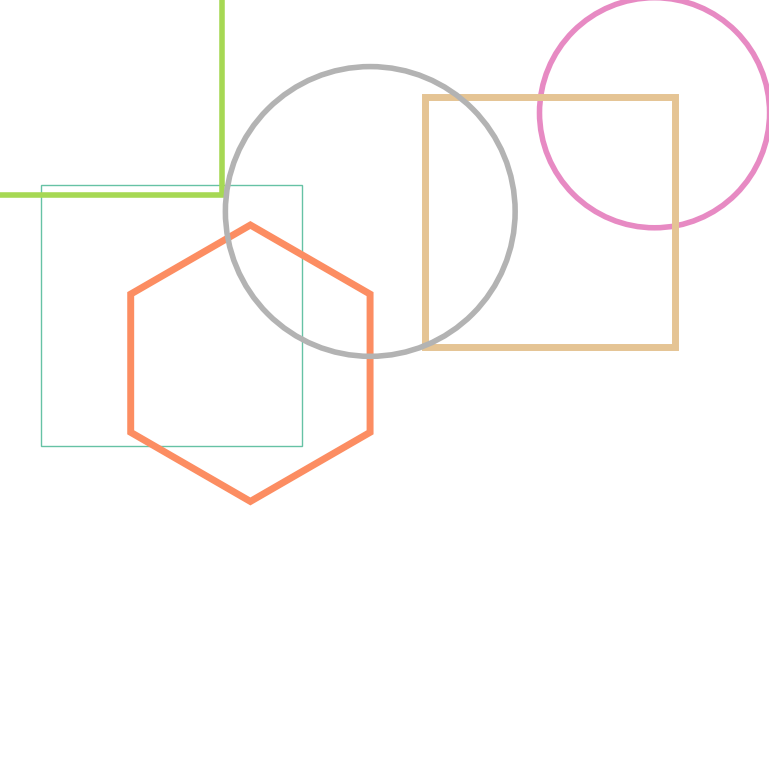[{"shape": "square", "thickness": 0.5, "radius": 0.85, "center": [0.223, 0.59]}, {"shape": "hexagon", "thickness": 2.5, "radius": 0.9, "center": [0.325, 0.528]}, {"shape": "circle", "thickness": 2, "radius": 0.75, "center": [0.85, 0.854]}, {"shape": "square", "thickness": 2, "radius": 0.72, "center": [0.143, 0.891]}, {"shape": "square", "thickness": 2.5, "radius": 0.81, "center": [0.714, 0.712]}, {"shape": "circle", "thickness": 2, "radius": 0.94, "center": [0.481, 0.725]}]